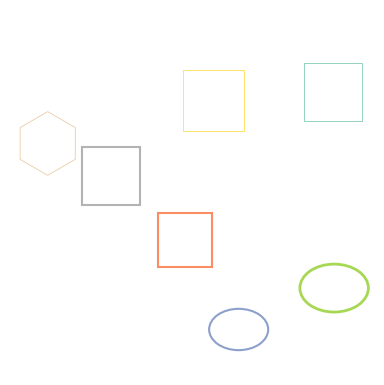[{"shape": "square", "thickness": 0.5, "radius": 0.37, "center": [0.865, 0.76]}, {"shape": "square", "thickness": 1.5, "radius": 0.35, "center": [0.481, 0.376]}, {"shape": "oval", "thickness": 1.5, "radius": 0.38, "center": [0.62, 0.144]}, {"shape": "oval", "thickness": 2, "radius": 0.44, "center": [0.868, 0.252]}, {"shape": "square", "thickness": 0.5, "radius": 0.4, "center": [0.554, 0.74]}, {"shape": "hexagon", "thickness": 0.5, "radius": 0.41, "center": [0.124, 0.627]}, {"shape": "square", "thickness": 1.5, "radius": 0.38, "center": [0.289, 0.543]}]